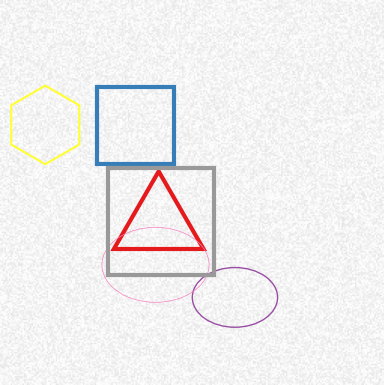[{"shape": "triangle", "thickness": 3, "radius": 0.67, "center": [0.412, 0.421]}, {"shape": "square", "thickness": 3, "radius": 0.5, "center": [0.352, 0.675]}, {"shape": "oval", "thickness": 1, "radius": 0.55, "center": [0.61, 0.228]}, {"shape": "hexagon", "thickness": 1.5, "radius": 0.51, "center": [0.118, 0.676]}, {"shape": "oval", "thickness": 0.5, "radius": 0.7, "center": [0.404, 0.312]}, {"shape": "square", "thickness": 3, "radius": 0.69, "center": [0.418, 0.425]}]